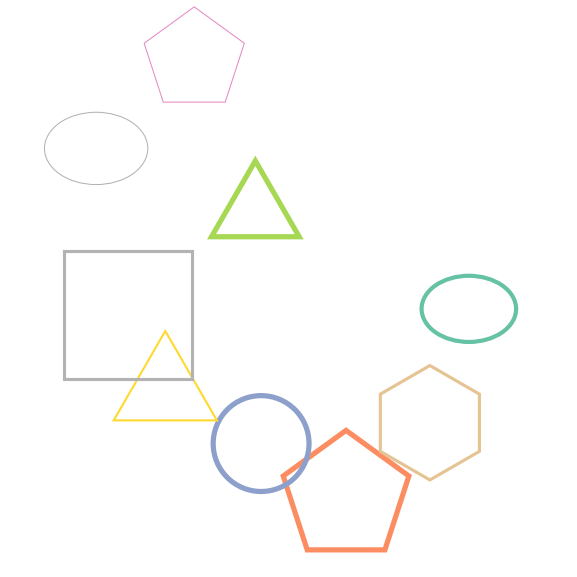[{"shape": "oval", "thickness": 2, "radius": 0.41, "center": [0.812, 0.464]}, {"shape": "pentagon", "thickness": 2.5, "radius": 0.57, "center": [0.599, 0.14]}, {"shape": "circle", "thickness": 2.5, "radius": 0.41, "center": [0.452, 0.231]}, {"shape": "pentagon", "thickness": 0.5, "radius": 0.46, "center": [0.336, 0.896]}, {"shape": "triangle", "thickness": 2.5, "radius": 0.44, "center": [0.442, 0.633]}, {"shape": "triangle", "thickness": 1, "radius": 0.52, "center": [0.286, 0.323]}, {"shape": "hexagon", "thickness": 1.5, "radius": 0.5, "center": [0.744, 0.267]}, {"shape": "oval", "thickness": 0.5, "radius": 0.45, "center": [0.166, 0.742]}, {"shape": "square", "thickness": 1.5, "radius": 0.56, "center": [0.222, 0.454]}]